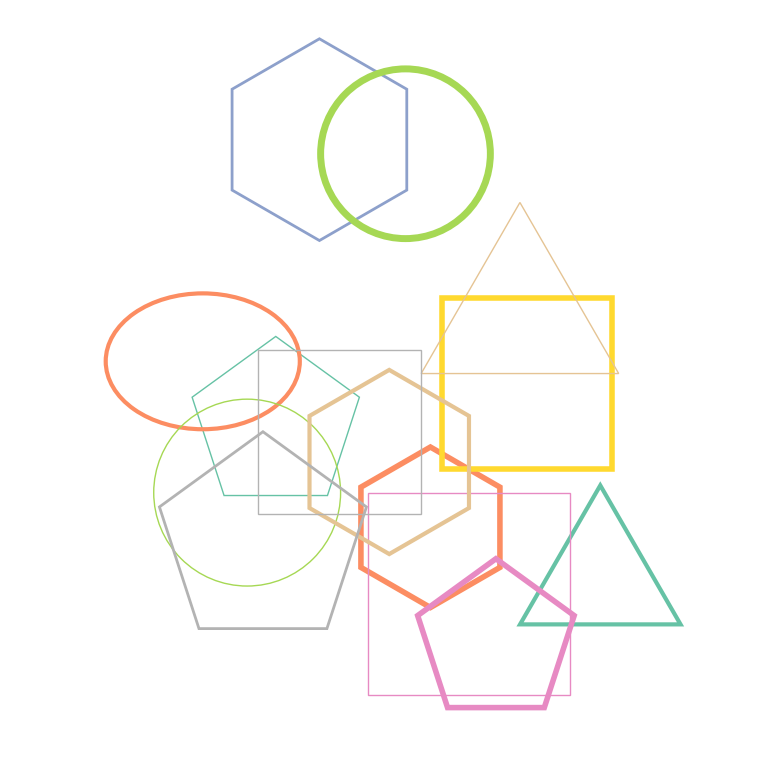[{"shape": "triangle", "thickness": 1.5, "radius": 0.6, "center": [0.78, 0.249]}, {"shape": "pentagon", "thickness": 0.5, "radius": 0.57, "center": [0.358, 0.449]}, {"shape": "oval", "thickness": 1.5, "radius": 0.63, "center": [0.263, 0.531]}, {"shape": "hexagon", "thickness": 2, "radius": 0.52, "center": [0.559, 0.315]}, {"shape": "hexagon", "thickness": 1, "radius": 0.65, "center": [0.415, 0.819]}, {"shape": "square", "thickness": 0.5, "radius": 0.66, "center": [0.609, 0.229]}, {"shape": "pentagon", "thickness": 2, "radius": 0.53, "center": [0.644, 0.168]}, {"shape": "circle", "thickness": 2.5, "radius": 0.55, "center": [0.527, 0.8]}, {"shape": "circle", "thickness": 0.5, "radius": 0.61, "center": [0.321, 0.36]}, {"shape": "square", "thickness": 2, "radius": 0.55, "center": [0.684, 0.502]}, {"shape": "hexagon", "thickness": 1.5, "radius": 0.6, "center": [0.506, 0.4]}, {"shape": "triangle", "thickness": 0.5, "radius": 0.74, "center": [0.675, 0.589]}, {"shape": "pentagon", "thickness": 1, "radius": 0.71, "center": [0.341, 0.298]}, {"shape": "square", "thickness": 0.5, "radius": 0.53, "center": [0.441, 0.439]}]